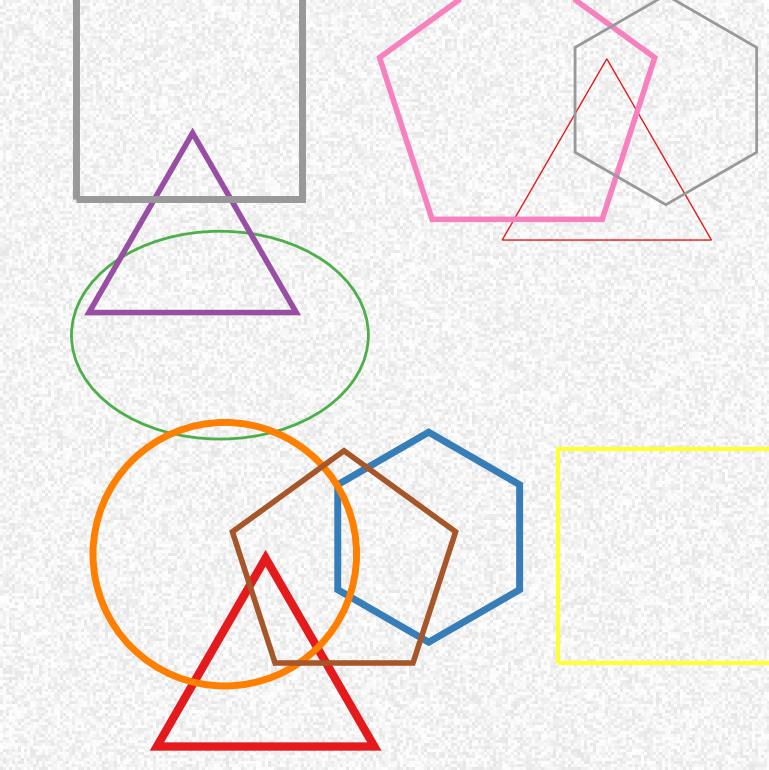[{"shape": "triangle", "thickness": 0.5, "radius": 0.78, "center": [0.788, 0.767]}, {"shape": "triangle", "thickness": 3, "radius": 0.82, "center": [0.345, 0.112]}, {"shape": "hexagon", "thickness": 2.5, "radius": 0.68, "center": [0.557, 0.302]}, {"shape": "oval", "thickness": 1, "radius": 0.96, "center": [0.286, 0.565]}, {"shape": "triangle", "thickness": 2, "radius": 0.78, "center": [0.25, 0.672]}, {"shape": "circle", "thickness": 2.5, "radius": 0.86, "center": [0.292, 0.28]}, {"shape": "square", "thickness": 1.5, "radius": 0.7, "center": [0.864, 0.278]}, {"shape": "pentagon", "thickness": 2, "radius": 0.76, "center": [0.447, 0.262]}, {"shape": "pentagon", "thickness": 2, "radius": 0.94, "center": [0.672, 0.867]}, {"shape": "square", "thickness": 2.5, "radius": 0.73, "center": [0.246, 0.888]}, {"shape": "hexagon", "thickness": 1, "radius": 0.68, "center": [0.865, 0.87]}]